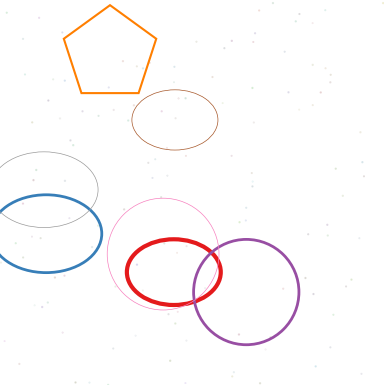[{"shape": "oval", "thickness": 3, "radius": 0.61, "center": [0.451, 0.293]}, {"shape": "oval", "thickness": 2, "radius": 0.72, "center": [0.12, 0.393]}, {"shape": "circle", "thickness": 2, "radius": 0.68, "center": [0.64, 0.241]}, {"shape": "pentagon", "thickness": 1.5, "radius": 0.63, "center": [0.286, 0.86]}, {"shape": "oval", "thickness": 0.5, "radius": 0.56, "center": [0.454, 0.688]}, {"shape": "circle", "thickness": 0.5, "radius": 0.73, "center": [0.424, 0.34]}, {"shape": "oval", "thickness": 0.5, "radius": 0.7, "center": [0.114, 0.507]}]